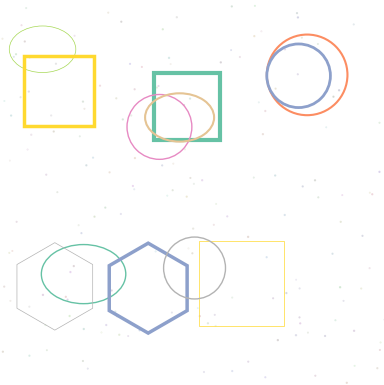[{"shape": "oval", "thickness": 1, "radius": 0.55, "center": [0.217, 0.288]}, {"shape": "square", "thickness": 3, "radius": 0.43, "center": [0.486, 0.722]}, {"shape": "circle", "thickness": 1.5, "radius": 0.52, "center": [0.798, 0.806]}, {"shape": "hexagon", "thickness": 2.5, "radius": 0.58, "center": [0.385, 0.252]}, {"shape": "circle", "thickness": 2, "radius": 0.41, "center": [0.776, 0.803]}, {"shape": "circle", "thickness": 1, "radius": 0.42, "center": [0.414, 0.67]}, {"shape": "oval", "thickness": 0.5, "radius": 0.43, "center": [0.111, 0.872]}, {"shape": "square", "thickness": 2.5, "radius": 0.45, "center": [0.153, 0.764]}, {"shape": "square", "thickness": 0.5, "radius": 0.55, "center": [0.627, 0.263]}, {"shape": "oval", "thickness": 1.5, "radius": 0.45, "center": [0.466, 0.695]}, {"shape": "hexagon", "thickness": 0.5, "radius": 0.57, "center": [0.142, 0.256]}, {"shape": "circle", "thickness": 1, "radius": 0.4, "center": [0.505, 0.304]}]